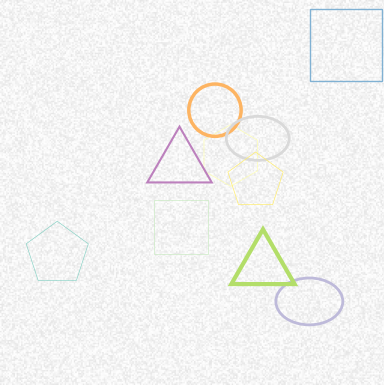[{"shape": "pentagon", "thickness": 0.5, "radius": 0.42, "center": [0.149, 0.341]}, {"shape": "hexagon", "thickness": 0.5, "radius": 0.4, "center": [0.599, 0.596]}, {"shape": "oval", "thickness": 2, "radius": 0.43, "center": [0.803, 0.217]}, {"shape": "square", "thickness": 1, "radius": 0.47, "center": [0.898, 0.884]}, {"shape": "circle", "thickness": 2.5, "radius": 0.34, "center": [0.558, 0.714]}, {"shape": "triangle", "thickness": 3, "radius": 0.47, "center": [0.683, 0.31]}, {"shape": "oval", "thickness": 2, "radius": 0.41, "center": [0.669, 0.641]}, {"shape": "triangle", "thickness": 1.5, "radius": 0.48, "center": [0.466, 0.574]}, {"shape": "square", "thickness": 0.5, "radius": 0.35, "center": [0.471, 0.411]}, {"shape": "pentagon", "thickness": 0.5, "radius": 0.38, "center": [0.664, 0.53]}]